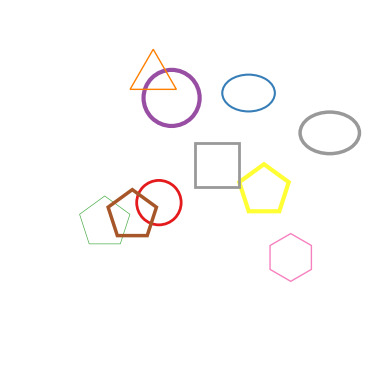[{"shape": "circle", "thickness": 2, "radius": 0.29, "center": [0.413, 0.474]}, {"shape": "oval", "thickness": 1.5, "radius": 0.34, "center": [0.646, 0.758]}, {"shape": "pentagon", "thickness": 0.5, "radius": 0.34, "center": [0.272, 0.422]}, {"shape": "circle", "thickness": 3, "radius": 0.36, "center": [0.446, 0.746]}, {"shape": "triangle", "thickness": 1, "radius": 0.35, "center": [0.398, 0.803]}, {"shape": "pentagon", "thickness": 3, "radius": 0.34, "center": [0.686, 0.506]}, {"shape": "pentagon", "thickness": 2.5, "radius": 0.33, "center": [0.344, 0.441]}, {"shape": "hexagon", "thickness": 1, "radius": 0.31, "center": [0.755, 0.331]}, {"shape": "oval", "thickness": 2.5, "radius": 0.39, "center": [0.857, 0.655]}, {"shape": "square", "thickness": 2, "radius": 0.29, "center": [0.564, 0.571]}]